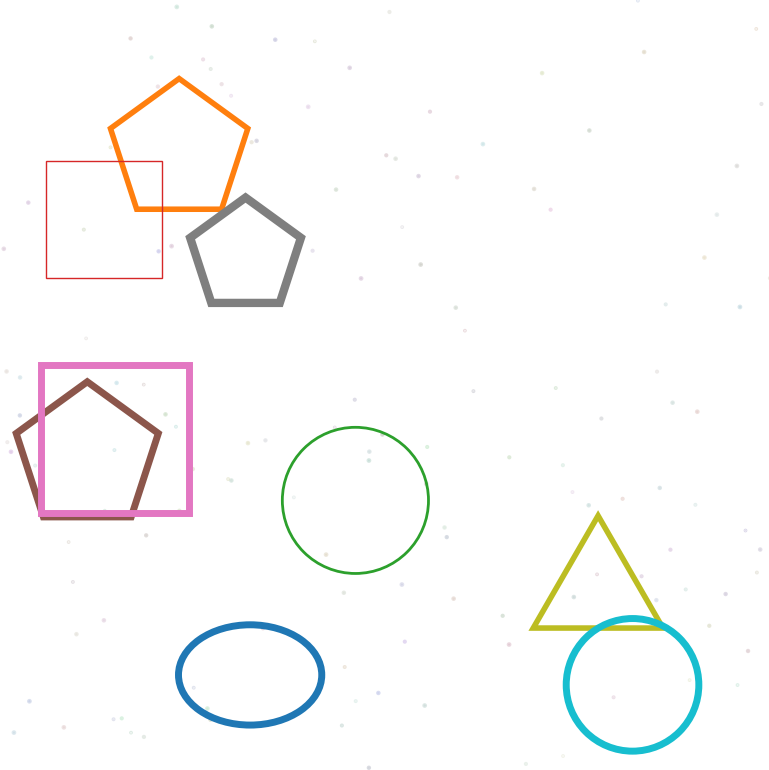[{"shape": "oval", "thickness": 2.5, "radius": 0.47, "center": [0.325, 0.123]}, {"shape": "pentagon", "thickness": 2, "radius": 0.47, "center": [0.233, 0.804]}, {"shape": "circle", "thickness": 1, "radius": 0.47, "center": [0.462, 0.35]}, {"shape": "square", "thickness": 0.5, "radius": 0.38, "center": [0.135, 0.715]}, {"shape": "pentagon", "thickness": 2.5, "radius": 0.49, "center": [0.113, 0.407]}, {"shape": "square", "thickness": 2.5, "radius": 0.48, "center": [0.149, 0.43]}, {"shape": "pentagon", "thickness": 3, "radius": 0.38, "center": [0.319, 0.668]}, {"shape": "triangle", "thickness": 2, "radius": 0.49, "center": [0.777, 0.233]}, {"shape": "circle", "thickness": 2.5, "radius": 0.43, "center": [0.821, 0.111]}]